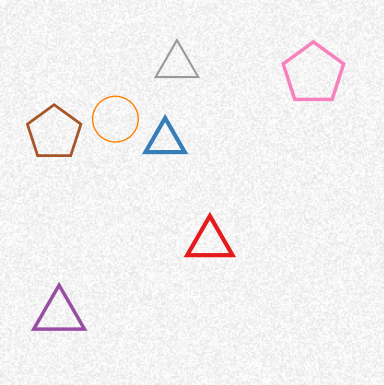[{"shape": "triangle", "thickness": 3, "radius": 0.34, "center": [0.545, 0.371]}, {"shape": "triangle", "thickness": 3, "radius": 0.29, "center": [0.429, 0.634]}, {"shape": "triangle", "thickness": 2.5, "radius": 0.38, "center": [0.154, 0.183]}, {"shape": "circle", "thickness": 1, "radius": 0.3, "center": [0.3, 0.691]}, {"shape": "pentagon", "thickness": 2, "radius": 0.37, "center": [0.141, 0.655]}, {"shape": "pentagon", "thickness": 2.5, "radius": 0.41, "center": [0.814, 0.809]}, {"shape": "triangle", "thickness": 1.5, "radius": 0.32, "center": [0.46, 0.832]}]